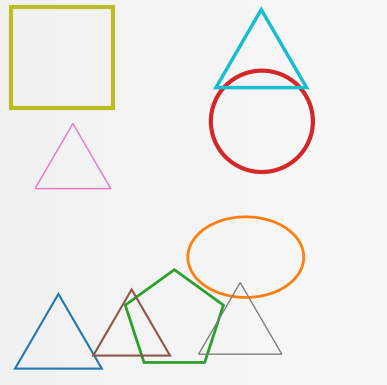[{"shape": "triangle", "thickness": 1.5, "radius": 0.65, "center": [0.151, 0.107]}, {"shape": "oval", "thickness": 2, "radius": 0.75, "center": [0.634, 0.332]}, {"shape": "pentagon", "thickness": 2, "radius": 0.67, "center": [0.45, 0.166]}, {"shape": "circle", "thickness": 3, "radius": 0.66, "center": [0.676, 0.685]}, {"shape": "triangle", "thickness": 1.5, "radius": 0.57, "center": [0.34, 0.134]}, {"shape": "triangle", "thickness": 1, "radius": 0.56, "center": [0.188, 0.566]}, {"shape": "triangle", "thickness": 1, "radius": 0.62, "center": [0.62, 0.142]}, {"shape": "square", "thickness": 3, "radius": 0.65, "center": [0.16, 0.851]}, {"shape": "triangle", "thickness": 2.5, "radius": 0.68, "center": [0.674, 0.84]}]